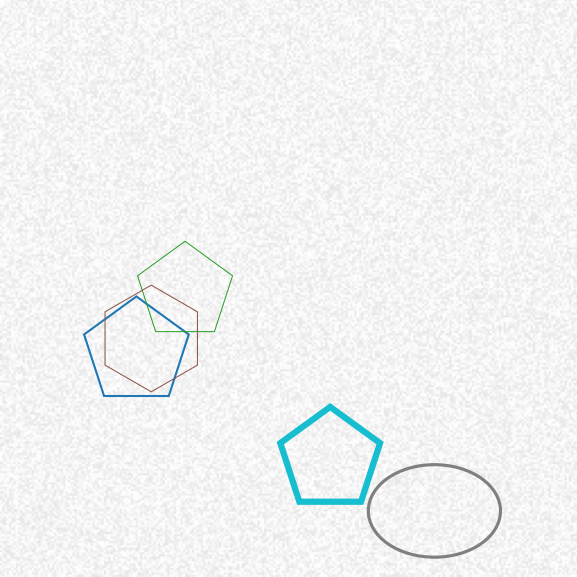[{"shape": "pentagon", "thickness": 1, "radius": 0.48, "center": [0.236, 0.391]}, {"shape": "pentagon", "thickness": 0.5, "radius": 0.43, "center": [0.32, 0.495]}, {"shape": "hexagon", "thickness": 0.5, "radius": 0.46, "center": [0.262, 0.413]}, {"shape": "oval", "thickness": 1.5, "radius": 0.57, "center": [0.752, 0.114]}, {"shape": "pentagon", "thickness": 3, "radius": 0.45, "center": [0.572, 0.204]}]